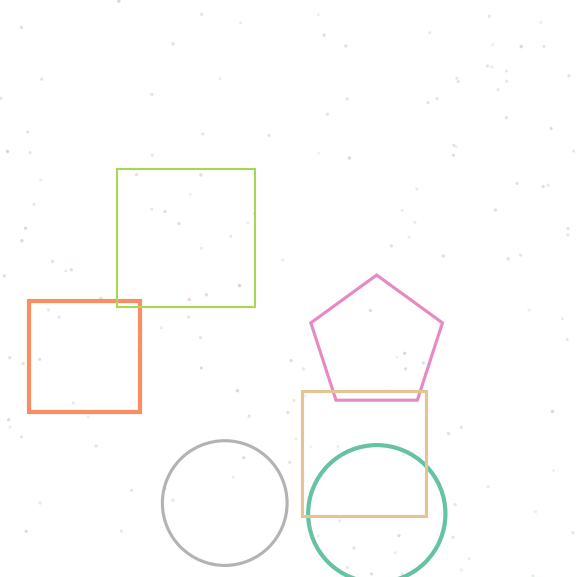[{"shape": "circle", "thickness": 2, "radius": 0.59, "center": [0.652, 0.11]}, {"shape": "square", "thickness": 2, "radius": 0.48, "center": [0.146, 0.382]}, {"shape": "pentagon", "thickness": 1.5, "radius": 0.6, "center": [0.652, 0.403]}, {"shape": "square", "thickness": 1, "radius": 0.6, "center": [0.322, 0.587]}, {"shape": "square", "thickness": 1.5, "radius": 0.54, "center": [0.63, 0.214]}, {"shape": "circle", "thickness": 1.5, "radius": 0.54, "center": [0.389, 0.128]}]